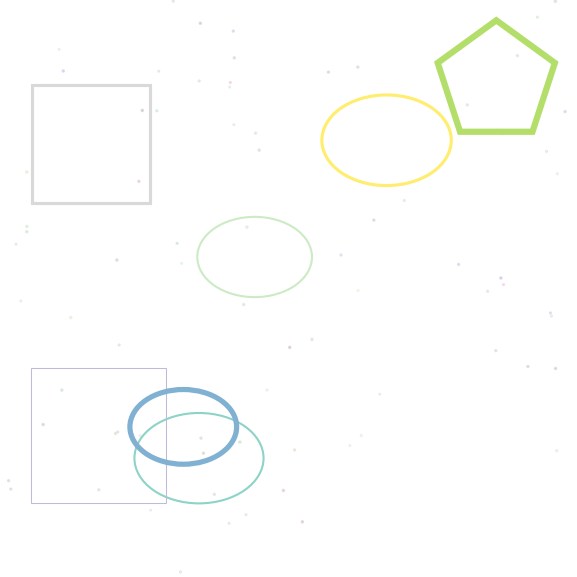[{"shape": "oval", "thickness": 1, "radius": 0.56, "center": [0.345, 0.206]}, {"shape": "square", "thickness": 0.5, "radius": 0.59, "center": [0.171, 0.245]}, {"shape": "oval", "thickness": 2.5, "radius": 0.46, "center": [0.317, 0.26]}, {"shape": "pentagon", "thickness": 3, "radius": 0.53, "center": [0.859, 0.857]}, {"shape": "square", "thickness": 1.5, "radius": 0.51, "center": [0.158, 0.75]}, {"shape": "oval", "thickness": 1, "radius": 0.5, "center": [0.441, 0.554]}, {"shape": "oval", "thickness": 1.5, "radius": 0.56, "center": [0.669, 0.756]}]